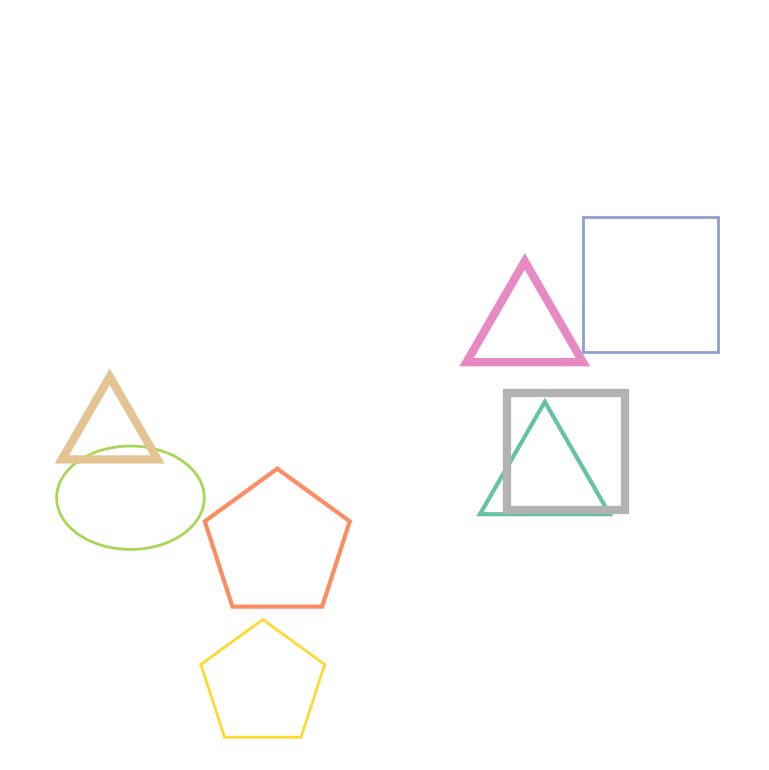[{"shape": "triangle", "thickness": 1.5, "radius": 0.49, "center": [0.708, 0.381]}, {"shape": "pentagon", "thickness": 1.5, "radius": 0.5, "center": [0.36, 0.292]}, {"shape": "square", "thickness": 1, "radius": 0.44, "center": [0.844, 0.631]}, {"shape": "triangle", "thickness": 3, "radius": 0.44, "center": [0.681, 0.573]}, {"shape": "oval", "thickness": 1, "radius": 0.48, "center": [0.169, 0.354]}, {"shape": "pentagon", "thickness": 1, "radius": 0.42, "center": [0.341, 0.111]}, {"shape": "triangle", "thickness": 3, "radius": 0.36, "center": [0.142, 0.439]}, {"shape": "square", "thickness": 3, "radius": 0.38, "center": [0.735, 0.414]}]